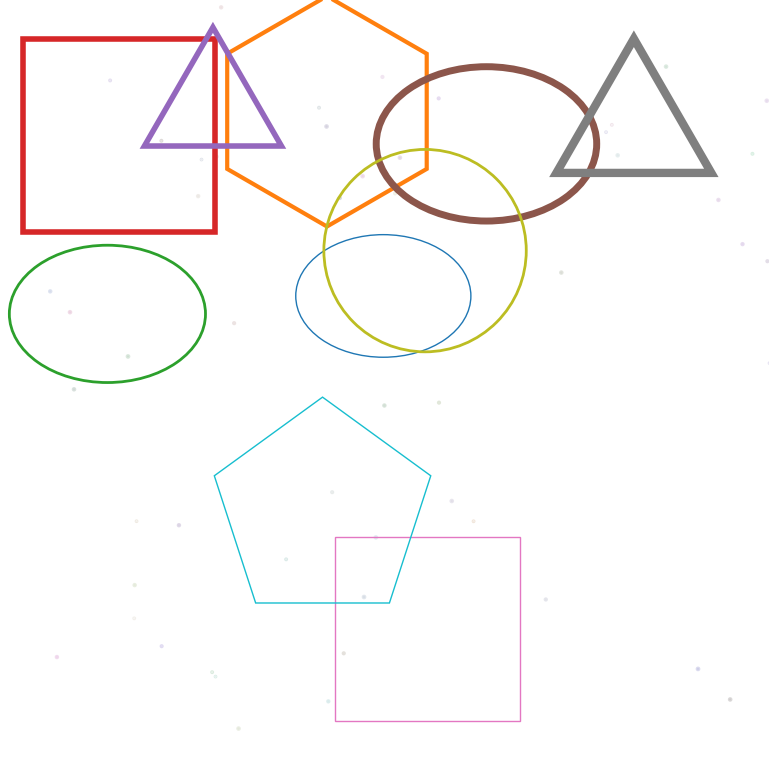[{"shape": "oval", "thickness": 0.5, "radius": 0.57, "center": [0.498, 0.616]}, {"shape": "hexagon", "thickness": 1.5, "radius": 0.75, "center": [0.425, 0.855]}, {"shape": "oval", "thickness": 1, "radius": 0.64, "center": [0.139, 0.592]}, {"shape": "square", "thickness": 2, "radius": 0.62, "center": [0.155, 0.824]}, {"shape": "triangle", "thickness": 2, "radius": 0.51, "center": [0.277, 0.862]}, {"shape": "oval", "thickness": 2.5, "radius": 0.72, "center": [0.632, 0.813]}, {"shape": "square", "thickness": 0.5, "radius": 0.6, "center": [0.555, 0.183]}, {"shape": "triangle", "thickness": 3, "radius": 0.58, "center": [0.823, 0.834]}, {"shape": "circle", "thickness": 1, "radius": 0.66, "center": [0.552, 0.674]}, {"shape": "pentagon", "thickness": 0.5, "radius": 0.74, "center": [0.419, 0.336]}]